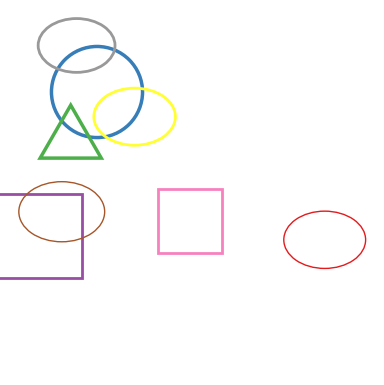[{"shape": "oval", "thickness": 1, "radius": 0.53, "center": [0.843, 0.377]}, {"shape": "circle", "thickness": 2.5, "radius": 0.59, "center": [0.252, 0.761]}, {"shape": "triangle", "thickness": 2.5, "radius": 0.46, "center": [0.184, 0.635]}, {"shape": "square", "thickness": 2, "radius": 0.55, "center": [0.105, 0.387]}, {"shape": "oval", "thickness": 2, "radius": 0.53, "center": [0.35, 0.697]}, {"shape": "oval", "thickness": 1, "radius": 0.56, "center": [0.16, 0.45]}, {"shape": "square", "thickness": 2, "radius": 0.41, "center": [0.493, 0.427]}, {"shape": "oval", "thickness": 2, "radius": 0.5, "center": [0.199, 0.882]}]